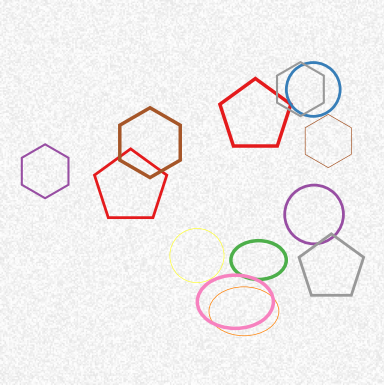[{"shape": "pentagon", "thickness": 2.5, "radius": 0.48, "center": [0.663, 0.699]}, {"shape": "pentagon", "thickness": 2, "radius": 0.49, "center": [0.339, 0.515]}, {"shape": "circle", "thickness": 2, "radius": 0.35, "center": [0.814, 0.768]}, {"shape": "oval", "thickness": 2.5, "radius": 0.36, "center": [0.672, 0.325]}, {"shape": "circle", "thickness": 2, "radius": 0.38, "center": [0.816, 0.443]}, {"shape": "hexagon", "thickness": 1.5, "radius": 0.35, "center": [0.117, 0.555]}, {"shape": "oval", "thickness": 0.5, "radius": 0.45, "center": [0.634, 0.191]}, {"shape": "circle", "thickness": 0.5, "radius": 0.35, "center": [0.512, 0.336]}, {"shape": "hexagon", "thickness": 2.5, "radius": 0.45, "center": [0.39, 0.629]}, {"shape": "hexagon", "thickness": 0.5, "radius": 0.35, "center": [0.853, 0.634]}, {"shape": "oval", "thickness": 2.5, "radius": 0.49, "center": [0.611, 0.216]}, {"shape": "hexagon", "thickness": 1.5, "radius": 0.35, "center": [0.78, 0.768]}, {"shape": "pentagon", "thickness": 2, "radius": 0.44, "center": [0.861, 0.304]}]